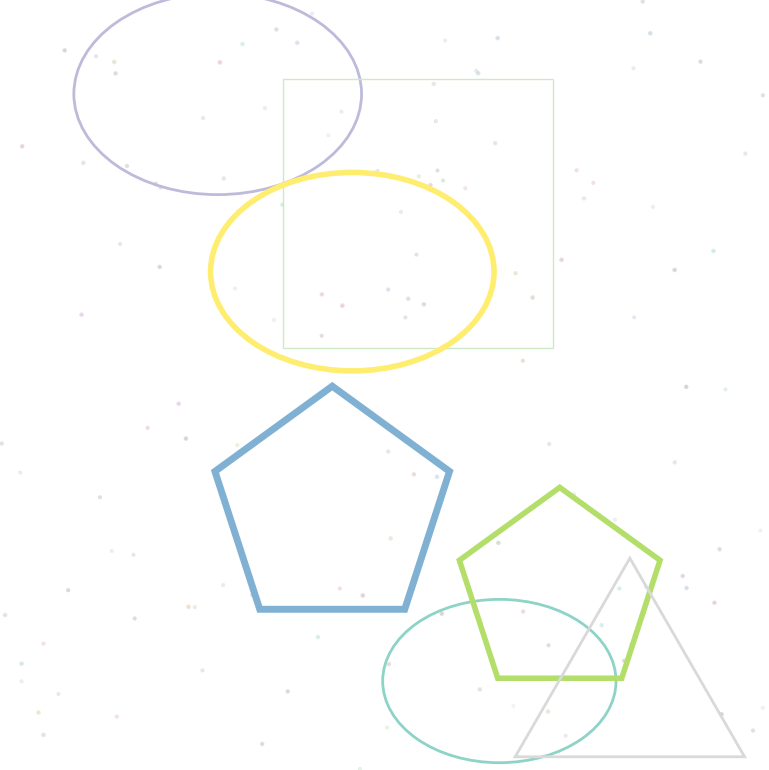[{"shape": "oval", "thickness": 1, "radius": 0.76, "center": [0.649, 0.116]}, {"shape": "oval", "thickness": 1, "radius": 0.93, "center": [0.283, 0.878]}, {"shape": "pentagon", "thickness": 2.5, "radius": 0.8, "center": [0.431, 0.338]}, {"shape": "pentagon", "thickness": 2, "radius": 0.68, "center": [0.727, 0.23]}, {"shape": "triangle", "thickness": 1, "radius": 0.86, "center": [0.818, 0.103]}, {"shape": "square", "thickness": 0.5, "radius": 0.88, "center": [0.543, 0.722]}, {"shape": "oval", "thickness": 2, "radius": 0.92, "center": [0.458, 0.647]}]